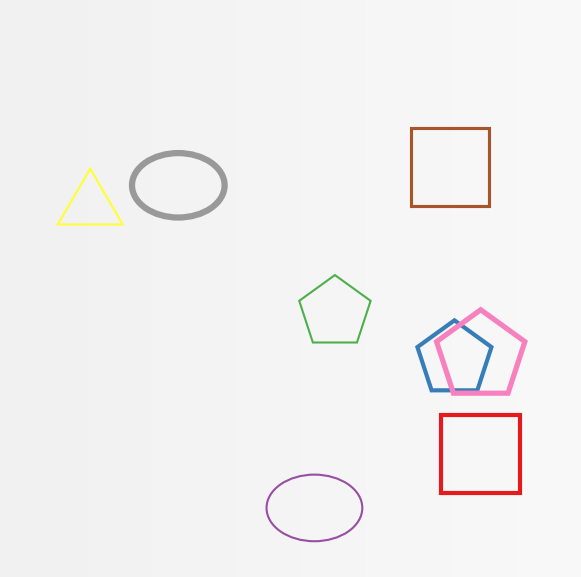[{"shape": "square", "thickness": 2, "radius": 0.34, "center": [0.827, 0.213]}, {"shape": "pentagon", "thickness": 2, "radius": 0.33, "center": [0.782, 0.377]}, {"shape": "pentagon", "thickness": 1, "radius": 0.32, "center": [0.576, 0.458]}, {"shape": "oval", "thickness": 1, "radius": 0.41, "center": [0.541, 0.12]}, {"shape": "triangle", "thickness": 1, "radius": 0.32, "center": [0.155, 0.643]}, {"shape": "square", "thickness": 1.5, "radius": 0.34, "center": [0.774, 0.71]}, {"shape": "pentagon", "thickness": 2.5, "radius": 0.4, "center": [0.827, 0.383]}, {"shape": "oval", "thickness": 3, "radius": 0.4, "center": [0.307, 0.678]}]